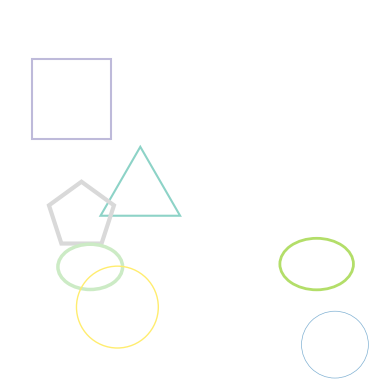[{"shape": "triangle", "thickness": 1.5, "radius": 0.6, "center": [0.364, 0.499]}, {"shape": "square", "thickness": 1.5, "radius": 0.52, "center": [0.186, 0.743]}, {"shape": "circle", "thickness": 0.5, "radius": 0.43, "center": [0.87, 0.105]}, {"shape": "oval", "thickness": 2, "radius": 0.48, "center": [0.822, 0.314]}, {"shape": "pentagon", "thickness": 3, "radius": 0.44, "center": [0.212, 0.439]}, {"shape": "oval", "thickness": 2.5, "radius": 0.42, "center": [0.234, 0.307]}, {"shape": "circle", "thickness": 1, "radius": 0.53, "center": [0.305, 0.202]}]